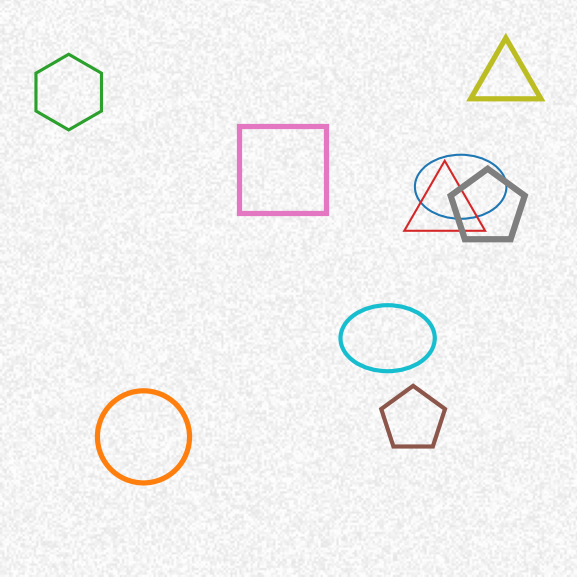[{"shape": "oval", "thickness": 1, "radius": 0.4, "center": [0.798, 0.676]}, {"shape": "circle", "thickness": 2.5, "radius": 0.4, "center": [0.248, 0.243]}, {"shape": "hexagon", "thickness": 1.5, "radius": 0.33, "center": [0.119, 0.84]}, {"shape": "triangle", "thickness": 1, "radius": 0.4, "center": [0.77, 0.64]}, {"shape": "pentagon", "thickness": 2, "radius": 0.29, "center": [0.715, 0.273]}, {"shape": "square", "thickness": 2.5, "radius": 0.38, "center": [0.489, 0.705]}, {"shape": "pentagon", "thickness": 3, "radius": 0.34, "center": [0.845, 0.639]}, {"shape": "triangle", "thickness": 2.5, "radius": 0.35, "center": [0.876, 0.863]}, {"shape": "oval", "thickness": 2, "radius": 0.41, "center": [0.671, 0.413]}]